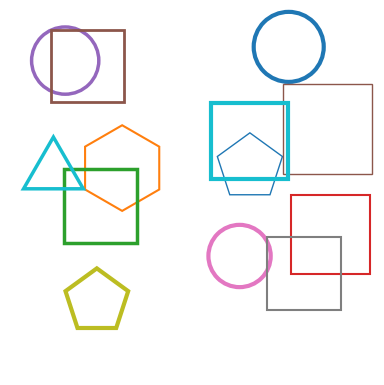[{"shape": "pentagon", "thickness": 1, "radius": 0.44, "center": [0.649, 0.566]}, {"shape": "circle", "thickness": 3, "radius": 0.45, "center": [0.75, 0.878]}, {"shape": "hexagon", "thickness": 1.5, "radius": 0.56, "center": [0.317, 0.563]}, {"shape": "square", "thickness": 2.5, "radius": 0.48, "center": [0.26, 0.465]}, {"shape": "square", "thickness": 1.5, "radius": 0.51, "center": [0.858, 0.391]}, {"shape": "circle", "thickness": 2.5, "radius": 0.44, "center": [0.169, 0.843]}, {"shape": "square", "thickness": 2, "radius": 0.47, "center": [0.228, 0.828]}, {"shape": "square", "thickness": 1, "radius": 0.58, "center": [0.851, 0.666]}, {"shape": "circle", "thickness": 3, "radius": 0.4, "center": [0.622, 0.335]}, {"shape": "square", "thickness": 1.5, "radius": 0.47, "center": [0.79, 0.289]}, {"shape": "pentagon", "thickness": 3, "radius": 0.43, "center": [0.252, 0.217]}, {"shape": "triangle", "thickness": 2.5, "radius": 0.45, "center": [0.139, 0.554]}, {"shape": "square", "thickness": 3, "radius": 0.5, "center": [0.648, 0.634]}]